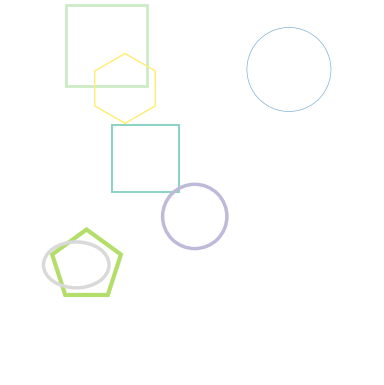[{"shape": "square", "thickness": 1.5, "radius": 0.44, "center": [0.378, 0.589]}, {"shape": "circle", "thickness": 2.5, "radius": 0.42, "center": [0.506, 0.438]}, {"shape": "circle", "thickness": 0.5, "radius": 0.55, "center": [0.75, 0.82]}, {"shape": "pentagon", "thickness": 3, "radius": 0.47, "center": [0.225, 0.31]}, {"shape": "oval", "thickness": 2.5, "radius": 0.43, "center": [0.198, 0.312]}, {"shape": "square", "thickness": 2, "radius": 0.53, "center": [0.276, 0.883]}, {"shape": "hexagon", "thickness": 1, "radius": 0.45, "center": [0.325, 0.77]}]